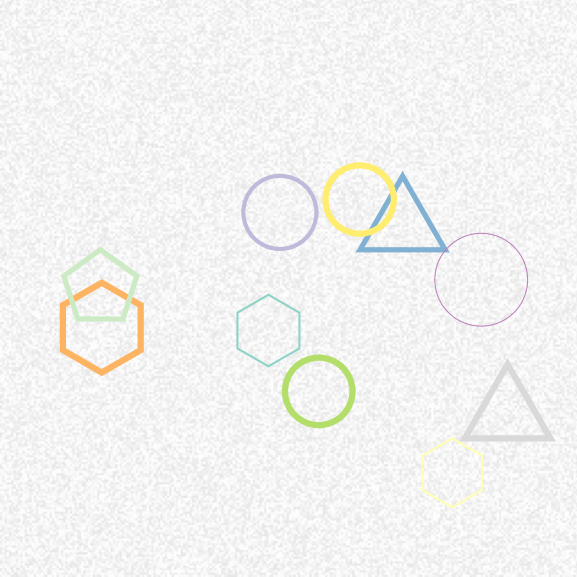[{"shape": "hexagon", "thickness": 1, "radius": 0.31, "center": [0.465, 0.427]}, {"shape": "hexagon", "thickness": 1, "radius": 0.3, "center": [0.783, 0.18]}, {"shape": "circle", "thickness": 2, "radius": 0.32, "center": [0.485, 0.631]}, {"shape": "triangle", "thickness": 2.5, "radius": 0.43, "center": [0.697, 0.609]}, {"shape": "hexagon", "thickness": 3, "radius": 0.39, "center": [0.176, 0.432]}, {"shape": "circle", "thickness": 3, "radius": 0.29, "center": [0.552, 0.321]}, {"shape": "triangle", "thickness": 3, "radius": 0.43, "center": [0.879, 0.283]}, {"shape": "circle", "thickness": 0.5, "radius": 0.4, "center": [0.833, 0.515]}, {"shape": "pentagon", "thickness": 2.5, "radius": 0.33, "center": [0.174, 0.501]}, {"shape": "circle", "thickness": 3, "radius": 0.3, "center": [0.623, 0.654]}]